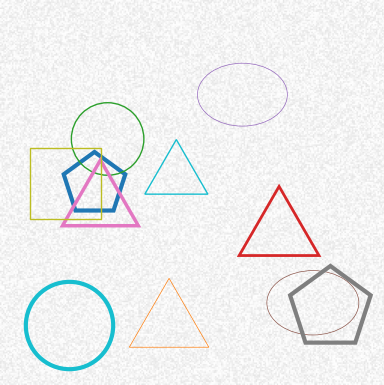[{"shape": "pentagon", "thickness": 3, "radius": 0.42, "center": [0.245, 0.521]}, {"shape": "triangle", "thickness": 0.5, "radius": 0.6, "center": [0.439, 0.158]}, {"shape": "circle", "thickness": 1, "radius": 0.47, "center": [0.28, 0.639]}, {"shape": "triangle", "thickness": 2, "radius": 0.6, "center": [0.725, 0.396]}, {"shape": "oval", "thickness": 0.5, "radius": 0.58, "center": [0.63, 0.754]}, {"shape": "oval", "thickness": 0.5, "radius": 0.6, "center": [0.813, 0.214]}, {"shape": "triangle", "thickness": 2.5, "radius": 0.57, "center": [0.261, 0.471]}, {"shape": "pentagon", "thickness": 3, "radius": 0.55, "center": [0.858, 0.199]}, {"shape": "square", "thickness": 1, "radius": 0.46, "center": [0.17, 0.524]}, {"shape": "circle", "thickness": 3, "radius": 0.57, "center": [0.181, 0.154]}, {"shape": "triangle", "thickness": 1, "radius": 0.47, "center": [0.458, 0.543]}]